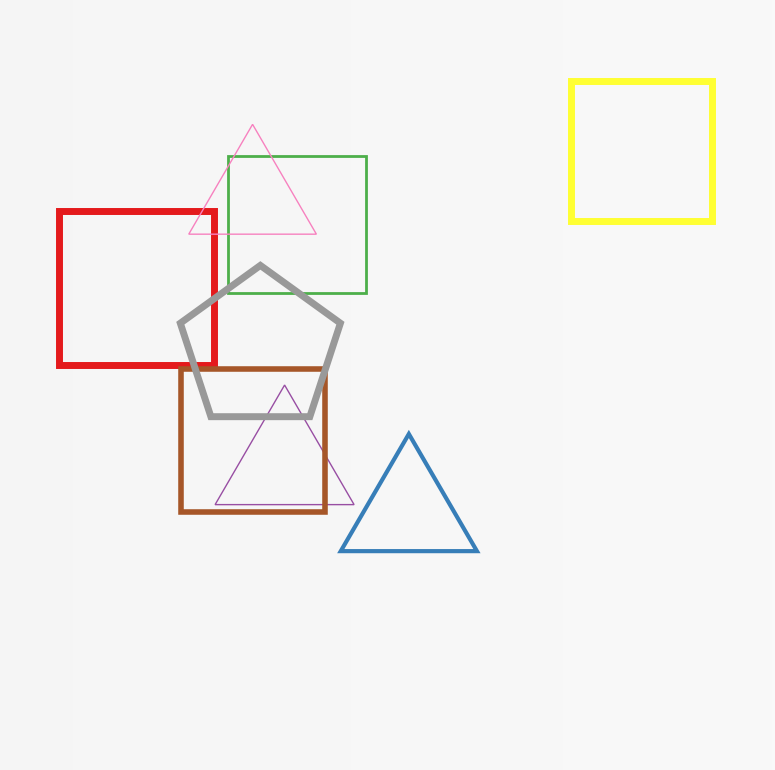[{"shape": "square", "thickness": 2.5, "radius": 0.5, "center": [0.176, 0.626]}, {"shape": "triangle", "thickness": 1.5, "radius": 0.51, "center": [0.528, 0.335]}, {"shape": "square", "thickness": 1, "radius": 0.44, "center": [0.383, 0.708]}, {"shape": "triangle", "thickness": 0.5, "radius": 0.52, "center": [0.367, 0.396]}, {"shape": "square", "thickness": 2.5, "radius": 0.45, "center": [0.828, 0.804]}, {"shape": "square", "thickness": 2, "radius": 0.46, "center": [0.327, 0.428]}, {"shape": "triangle", "thickness": 0.5, "radius": 0.48, "center": [0.326, 0.743]}, {"shape": "pentagon", "thickness": 2.5, "radius": 0.54, "center": [0.336, 0.547]}]